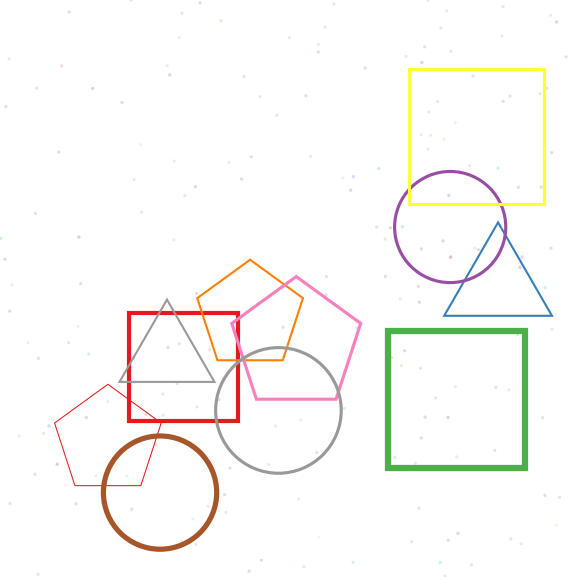[{"shape": "pentagon", "thickness": 0.5, "radius": 0.49, "center": [0.187, 0.237]}, {"shape": "square", "thickness": 2, "radius": 0.47, "center": [0.318, 0.363]}, {"shape": "triangle", "thickness": 1, "radius": 0.54, "center": [0.862, 0.506]}, {"shape": "square", "thickness": 3, "radius": 0.59, "center": [0.791, 0.307]}, {"shape": "circle", "thickness": 1.5, "radius": 0.48, "center": [0.78, 0.606]}, {"shape": "pentagon", "thickness": 1, "radius": 0.48, "center": [0.433, 0.453]}, {"shape": "square", "thickness": 1.5, "radius": 0.58, "center": [0.825, 0.763]}, {"shape": "circle", "thickness": 2.5, "radius": 0.49, "center": [0.277, 0.146]}, {"shape": "pentagon", "thickness": 1.5, "radius": 0.59, "center": [0.513, 0.403]}, {"shape": "circle", "thickness": 1.5, "radius": 0.54, "center": [0.482, 0.288]}, {"shape": "triangle", "thickness": 1, "radius": 0.47, "center": [0.289, 0.385]}]